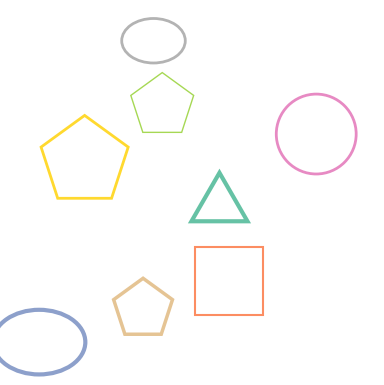[{"shape": "triangle", "thickness": 3, "radius": 0.42, "center": [0.57, 0.467]}, {"shape": "square", "thickness": 1.5, "radius": 0.44, "center": [0.594, 0.271]}, {"shape": "oval", "thickness": 3, "radius": 0.6, "center": [0.102, 0.111]}, {"shape": "circle", "thickness": 2, "radius": 0.52, "center": [0.821, 0.652]}, {"shape": "pentagon", "thickness": 1, "radius": 0.43, "center": [0.421, 0.726]}, {"shape": "pentagon", "thickness": 2, "radius": 0.59, "center": [0.22, 0.581]}, {"shape": "pentagon", "thickness": 2.5, "radius": 0.4, "center": [0.372, 0.197]}, {"shape": "oval", "thickness": 2, "radius": 0.41, "center": [0.399, 0.894]}]